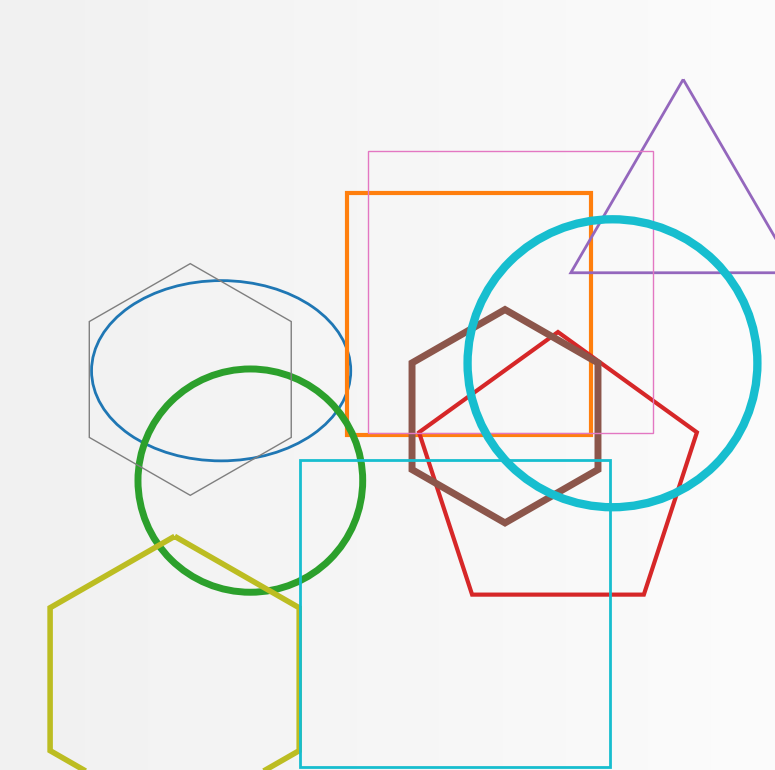[{"shape": "oval", "thickness": 1, "radius": 0.84, "center": [0.285, 0.519]}, {"shape": "square", "thickness": 1.5, "radius": 0.78, "center": [0.605, 0.592]}, {"shape": "circle", "thickness": 2.5, "radius": 0.72, "center": [0.323, 0.376]}, {"shape": "pentagon", "thickness": 1.5, "radius": 0.94, "center": [0.72, 0.38]}, {"shape": "triangle", "thickness": 1, "radius": 0.84, "center": [0.882, 0.729]}, {"shape": "hexagon", "thickness": 2.5, "radius": 0.69, "center": [0.652, 0.459]}, {"shape": "square", "thickness": 0.5, "radius": 0.92, "center": [0.659, 0.621]}, {"shape": "hexagon", "thickness": 0.5, "radius": 0.75, "center": [0.246, 0.507]}, {"shape": "hexagon", "thickness": 2, "radius": 0.93, "center": [0.225, 0.118]}, {"shape": "square", "thickness": 1, "radius": 1.0, "center": [0.587, 0.203]}, {"shape": "circle", "thickness": 3, "radius": 0.93, "center": [0.79, 0.528]}]